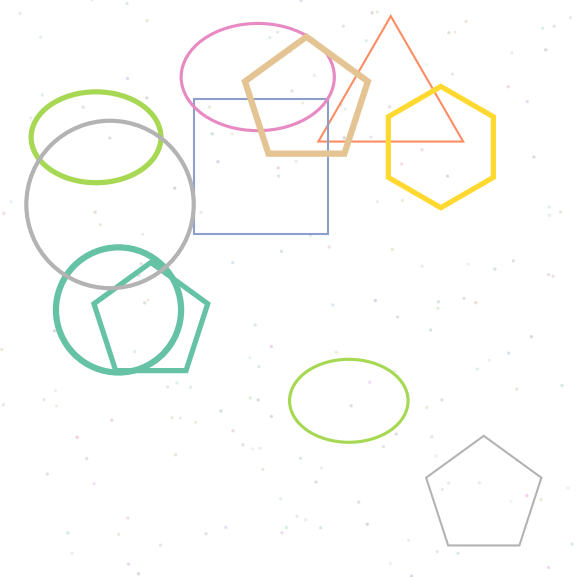[{"shape": "circle", "thickness": 3, "radius": 0.54, "center": [0.205, 0.462]}, {"shape": "pentagon", "thickness": 2.5, "radius": 0.52, "center": [0.261, 0.441]}, {"shape": "triangle", "thickness": 1, "radius": 0.72, "center": [0.677, 0.826]}, {"shape": "square", "thickness": 1, "radius": 0.58, "center": [0.452, 0.711]}, {"shape": "oval", "thickness": 1.5, "radius": 0.66, "center": [0.446, 0.866]}, {"shape": "oval", "thickness": 2.5, "radius": 0.56, "center": [0.166, 0.761]}, {"shape": "oval", "thickness": 1.5, "radius": 0.51, "center": [0.604, 0.305]}, {"shape": "hexagon", "thickness": 2.5, "radius": 0.52, "center": [0.763, 0.744]}, {"shape": "pentagon", "thickness": 3, "radius": 0.56, "center": [0.531, 0.824]}, {"shape": "pentagon", "thickness": 1, "radius": 0.52, "center": [0.838, 0.14]}, {"shape": "circle", "thickness": 2, "radius": 0.72, "center": [0.191, 0.645]}]